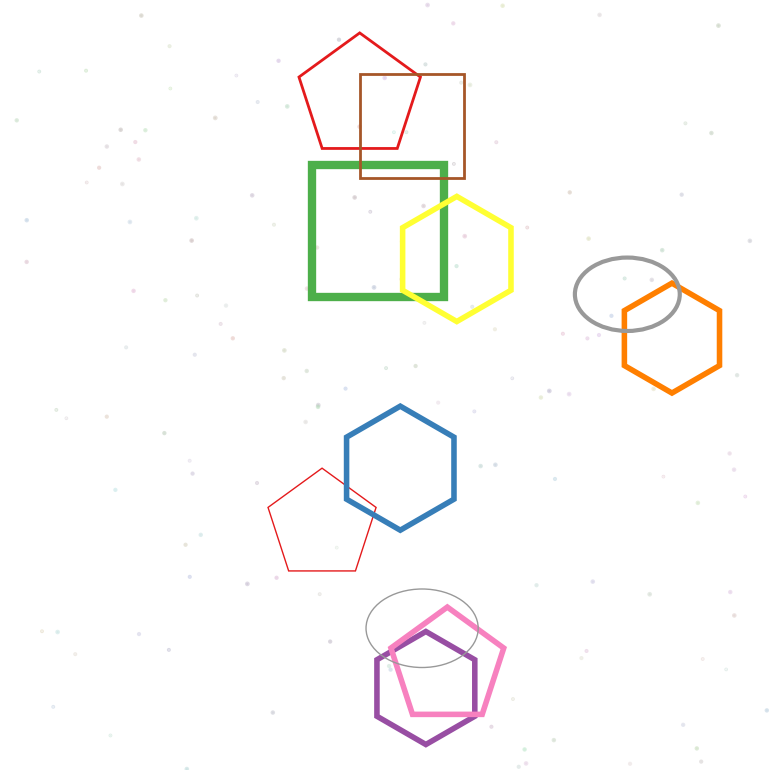[{"shape": "pentagon", "thickness": 0.5, "radius": 0.37, "center": [0.418, 0.318]}, {"shape": "pentagon", "thickness": 1, "radius": 0.41, "center": [0.467, 0.874]}, {"shape": "hexagon", "thickness": 2, "radius": 0.4, "center": [0.52, 0.392]}, {"shape": "square", "thickness": 3, "radius": 0.43, "center": [0.491, 0.7]}, {"shape": "hexagon", "thickness": 2, "radius": 0.37, "center": [0.553, 0.106]}, {"shape": "hexagon", "thickness": 2, "radius": 0.36, "center": [0.873, 0.561]}, {"shape": "hexagon", "thickness": 2, "radius": 0.41, "center": [0.593, 0.664]}, {"shape": "square", "thickness": 1, "radius": 0.34, "center": [0.535, 0.837]}, {"shape": "pentagon", "thickness": 2, "radius": 0.39, "center": [0.581, 0.135]}, {"shape": "oval", "thickness": 1.5, "radius": 0.34, "center": [0.815, 0.618]}, {"shape": "oval", "thickness": 0.5, "radius": 0.36, "center": [0.548, 0.184]}]